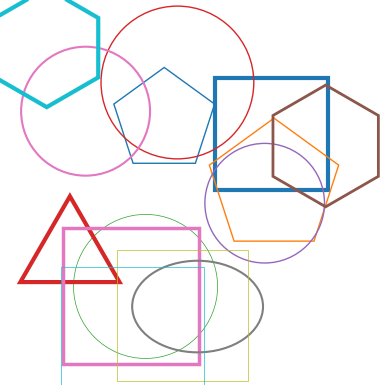[{"shape": "square", "thickness": 3, "radius": 0.73, "center": [0.705, 0.652]}, {"shape": "pentagon", "thickness": 1, "radius": 0.69, "center": [0.427, 0.687]}, {"shape": "pentagon", "thickness": 1, "radius": 0.88, "center": [0.712, 0.517]}, {"shape": "circle", "thickness": 0.5, "radius": 0.94, "center": [0.378, 0.256]}, {"shape": "triangle", "thickness": 3, "radius": 0.74, "center": [0.182, 0.342]}, {"shape": "circle", "thickness": 1, "radius": 0.99, "center": [0.461, 0.786]}, {"shape": "circle", "thickness": 1, "radius": 0.78, "center": [0.687, 0.472]}, {"shape": "hexagon", "thickness": 2, "radius": 0.79, "center": [0.846, 0.621]}, {"shape": "square", "thickness": 2.5, "radius": 0.88, "center": [0.339, 0.231]}, {"shape": "circle", "thickness": 1.5, "radius": 0.84, "center": [0.222, 0.711]}, {"shape": "oval", "thickness": 1.5, "radius": 0.85, "center": [0.513, 0.204]}, {"shape": "square", "thickness": 0.5, "radius": 0.85, "center": [0.473, 0.179]}, {"shape": "hexagon", "thickness": 3, "radius": 0.77, "center": [0.121, 0.876]}, {"shape": "square", "thickness": 0.5, "radius": 0.93, "center": [0.345, 0.12]}]